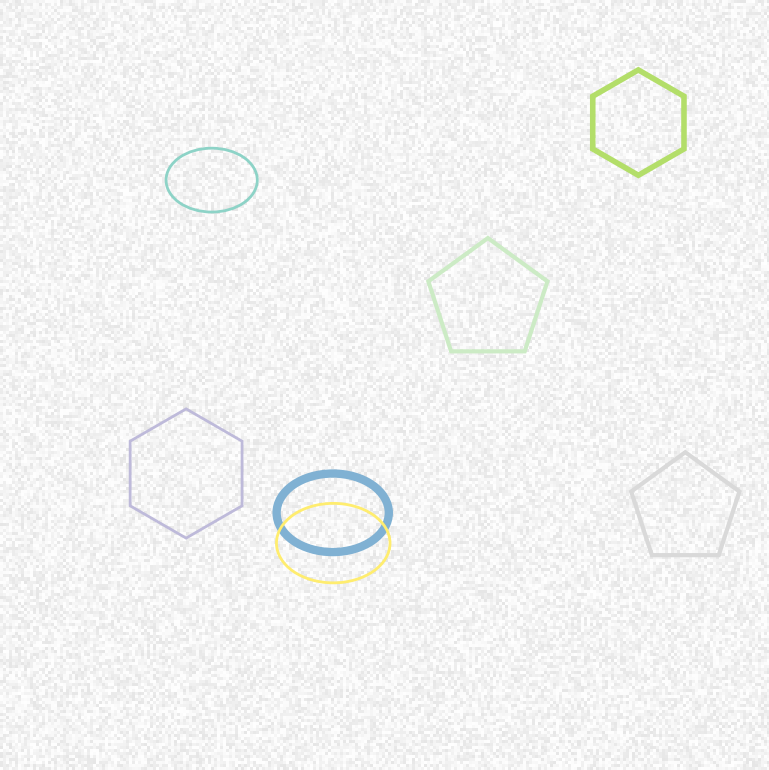[{"shape": "oval", "thickness": 1, "radius": 0.3, "center": [0.275, 0.766]}, {"shape": "hexagon", "thickness": 1, "radius": 0.42, "center": [0.242, 0.385]}, {"shape": "oval", "thickness": 3, "radius": 0.36, "center": [0.432, 0.334]}, {"shape": "hexagon", "thickness": 2, "radius": 0.34, "center": [0.829, 0.841]}, {"shape": "pentagon", "thickness": 1.5, "radius": 0.37, "center": [0.89, 0.339]}, {"shape": "pentagon", "thickness": 1.5, "radius": 0.41, "center": [0.634, 0.61]}, {"shape": "oval", "thickness": 1, "radius": 0.37, "center": [0.433, 0.295]}]